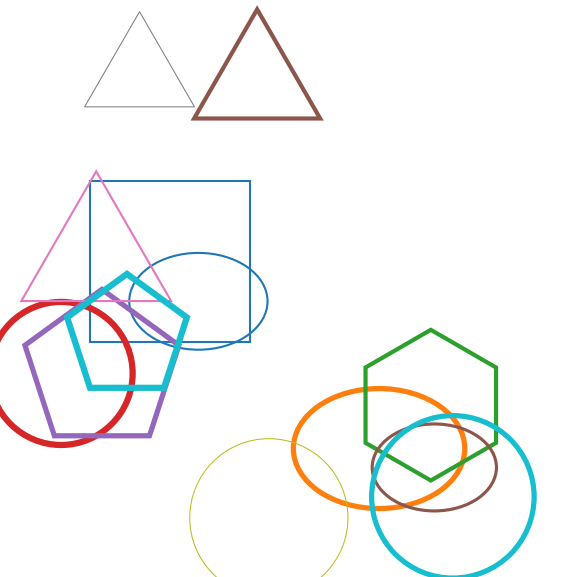[{"shape": "square", "thickness": 1, "radius": 0.69, "center": [0.294, 0.546]}, {"shape": "oval", "thickness": 1, "radius": 0.6, "center": [0.344, 0.477]}, {"shape": "oval", "thickness": 2.5, "radius": 0.74, "center": [0.656, 0.222]}, {"shape": "hexagon", "thickness": 2, "radius": 0.65, "center": [0.746, 0.298]}, {"shape": "circle", "thickness": 3, "radius": 0.62, "center": [0.106, 0.352]}, {"shape": "pentagon", "thickness": 2.5, "radius": 0.7, "center": [0.176, 0.358]}, {"shape": "triangle", "thickness": 2, "radius": 0.63, "center": [0.445, 0.857]}, {"shape": "oval", "thickness": 1.5, "radius": 0.54, "center": [0.752, 0.19]}, {"shape": "triangle", "thickness": 1, "radius": 0.75, "center": [0.167, 0.553]}, {"shape": "triangle", "thickness": 0.5, "radius": 0.55, "center": [0.242, 0.869]}, {"shape": "circle", "thickness": 0.5, "radius": 0.68, "center": [0.466, 0.103]}, {"shape": "circle", "thickness": 2.5, "radius": 0.7, "center": [0.784, 0.139]}, {"shape": "pentagon", "thickness": 3, "radius": 0.54, "center": [0.22, 0.416]}]